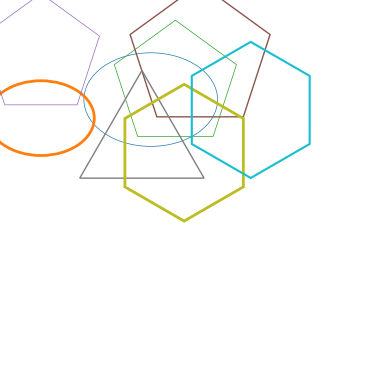[{"shape": "oval", "thickness": 0.5, "radius": 0.87, "center": [0.392, 0.741]}, {"shape": "oval", "thickness": 2, "radius": 0.69, "center": [0.106, 0.693]}, {"shape": "pentagon", "thickness": 0.5, "radius": 0.83, "center": [0.456, 0.781]}, {"shape": "pentagon", "thickness": 0.5, "radius": 0.8, "center": [0.106, 0.857]}, {"shape": "pentagon", "thickness": 1, "radius": 0.96, "center": [0.52, 0.851]}, {"shape": "triangle", "thickness": 1, "radius": 0.93, "center": [0.369, 0.631]}, {"shape": "hexagon", "thickness": 2, "radius": 0.89, "center": [0.478, 0.603]}, {"shape": "hexagon", "thickness": 1.5, "radius": 0.88, "center": [0.651, 0.714]}]